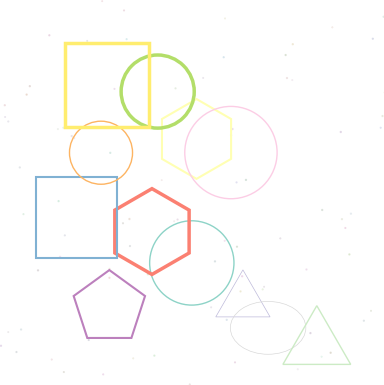[{"shape": "circle", "thickness": 1, "radius": 0.55, "center": [0.498, 0.317]}, {"shape": "hexagon", "thickness": 1.5, "radius": 0.52, "center": [0.51, 0.639]}, {"shape": "triangle", "thickness": 0.5, "radius": 0.41, "center": [0.631, 0.218]}, {"shape": "hexagon", "thickness": 2.5, "radius": 0.56, "center": [0.395, 0.399]}, {"shape": "square", "thickness": 1.5, "radius": 0.53, "center": [0.199, 0.436]}, {"shape": "circle", "thickness": 1, "radius": 0.41, "center": [0.262, 0.603]}, {"shape": "circle", "thickness": 2.5, "radius": 0.47, "center": [0.41, 0.762]}, {"shape": "circle", "thickness": 1, "radius": 0.6, "center": [0.6, 0.604]}, {"shape": "oval", "thickness": 0.5, "radius": 0.49, "center": [0.696, 0.148]}, {"shape": "pentagon", "thickness": 1.5, "radius": 0.49, "center": [0.284, 0.201]}, {"shape": "triangle", "thickness": 1, "radius": 0.51, "center": [0.823, 0.104]}, {"shape": "square", "thickness": 2.5, "radius": 0.54, "center": [0.277, 0.779]}]